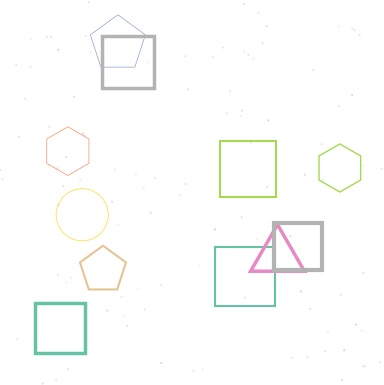[{"shape": "square", "thickness": 1.5, "radius": 0.38, "center": [0.636, 0.281]}, {"shape": "square", "thickness": 2.5, "radius": 0.32, "center": [0.155, 0.148]}, {"shape": "hexagon", "thickness": 0.5, "radius": 0.32, "center": [0.176, 0.607]}, {"shape": "pentagon", "thickness": 0.5, "radius": 0.38, "center": [0.306, 0.886]}, {"shape": "triangle", "thickness": 2.5, "radius": 0.4, "center": [0.721, 0.336]}, {"shape": "hexagon", "thickness": 1, "radius": 0.31, "center": [0.883, 0.564]}, {"shape": "square", "thickness": 1.5, "radius": 0.36, "center": [0.644, 0.562]}, {"shape": "circle", "thickness": 0.5, "radius": 0.34, "center": [0.213, 0.442]}, {"shape": "pentagon", "thickness": 1.5, "radius": 0.31, "center": [0.268, 0.299]}, {"shape": "square", "thickness": 2.5, "radius": 0.34, "center": [0.333, 0.839]}, {"shape": "square", "thickness": 3, "radius": 0.31, "center": [0.774, 0.36]}]